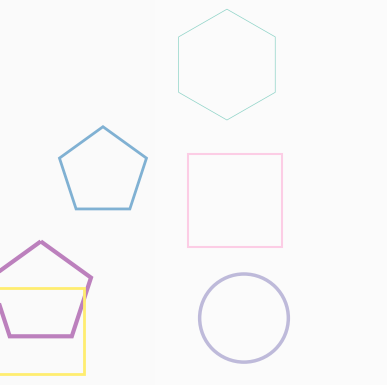[{"shape": "hexagon", "thickness": 0.5, "radius": 0.72, "center": [0.586, 0.832]}, {"shape": "circle", "thickness": 2.5, "radius": 0.57, "center": [0.63, 0.174]}, {"shape": "pentagon", "thickness": 2, "radius": 0.59, "center": [0.266, 0.553]}, {"shape": "square", "thickness": 1.5, "radius": 0.61, "center": [0.606, 0.479]}, {"shape": "pentagon", "thickness": 3, "radius": 0.68, "center": [0.105, 0.237]}, {"shape": "square", "thickness": 2, "radius": 0.56, "center": [0.105, 0.14]}]